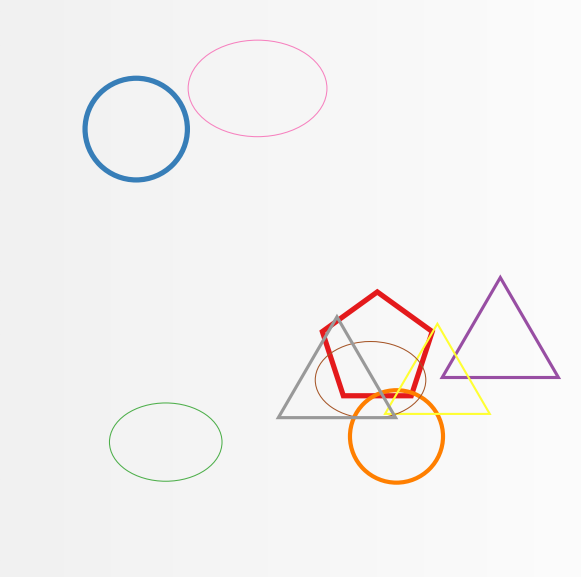[{"shape": "pentagon", "thickness": 2.5, "radius": 0.5, "center": [0.649, 0.394]}, {"shape": "circle", "thickness": 2.5, "radius": 0.44, "center": [0.234, 0.776]}, {"shape": "oval", "thickness": 0.5, "radius": 0.48, "center": [0.285, 0.234]}, {"shape": "triangle", "thickness": 1.5, "radius": 0.58, "center": [0.861, 0.403]}, {"shape": "circle", "thickness": 2, "radius": 0.4, "center": [0.682, 0.243]}, {"shape": "triangle", "thickness": 1, "radius": 0.52, "center": [0.753, 0.334]}, {"shape": "oval", "thickness": 0.5, "radius": 0.48, "center": [0.637, 0.341]}, {"shape": "oval", "thickness": 0.5, "radius": 0.6, "center": [0.443, 0.846]}, {"shape": "triangle", "thickness": 1.5, "radius": 0.58, "center": [0.58, 0.334]}]